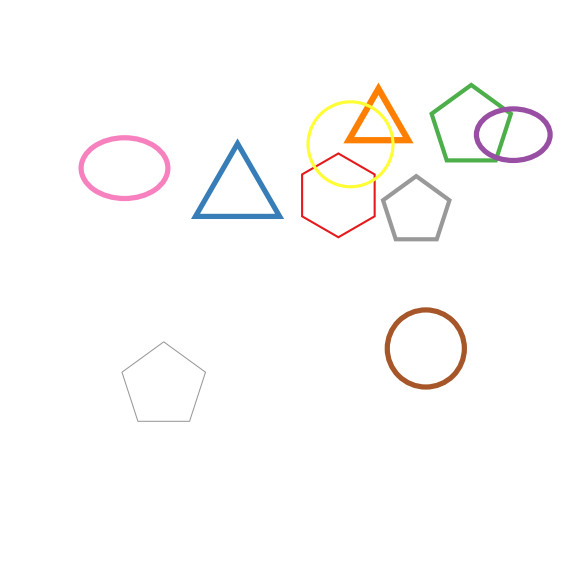[{"shape": "hexagon", "thickness": 1, "radius": 0.36, "center": [0.586, 0.661]}, {"shape": "triangle", "thickness": 2.5, "radius": 0.42, "center": [0.411, 0.666]}, {"shape": "pentagon", "thickness": 2, "radius": 0.36, "center": [0.816, 0.78]}, {"shape": "oval", "thickness": 2.5, "radius": 0.32, "center": [0.889, 0.766]}, {"shape": "triangle", "thickness": 3, "radius": 0.3, "center": [0.655, 0.786]}, {"shape": "circle", "thickness": 1.5, "radius": 0.37, "center": [0.607, 0.749]}, {"shape": "circle", "thickness": 2.5, "radius": 0.33, "center": [0.737, 0.396]}, {"shape": "oval", "thickness": 2.5, "radius": 0.38, "center": [0.216, 0.708]}, {"shape": "pentagon", "thickness": 2, "radius": 0.3, "center": [0.721, 0.634]}, {"shape": "pentagon", "thickness": 0.5, "radius": 0.38, "center": [0.284, 0.331]}]